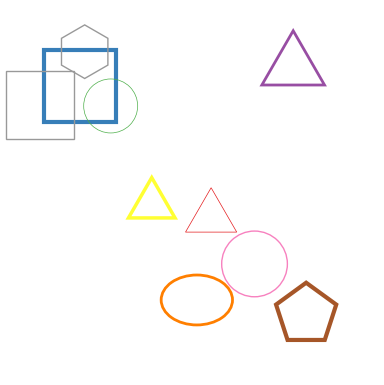[{"shape": "triangle", "thickness": 0.5, "radius": 0.38, "center": [0.548, 0.436]}, {"shape": "square", "thickness": 3, "radius": 0.47, "center": [0.207, 0.778]}, {"shape": "circle", "thickness": 0.5, "radius": 0.35, "center": [0.288, 0.725]}, {"shape": "triangle", "thickness": 2, "radius": 0.47, "center": [0.762, 0.826]}, {"shape": "oval", "thickness": 2, "radius": 0.46, "center": [0.511, 0.221]}, {"shape": "triangle", "thickness": 2.5, "radius": 0.35, "center": [0.394, 0.469]}, {"shape": "pentagon", "thickness": 3, "radius": 0.41, "center": [0.795, 0.183]}, {"shape": "circle", "thickness": 1, "radius": 0.43, "center": [0.661, 0.314]}, {"shape": "hexagon", "thickness": 1, "radius": 0.35, "center": [0.22, 0.866]}, {"shape": "square", "thickness": 1, "radius": 0.44, "center": [0.104, 0.727]}]